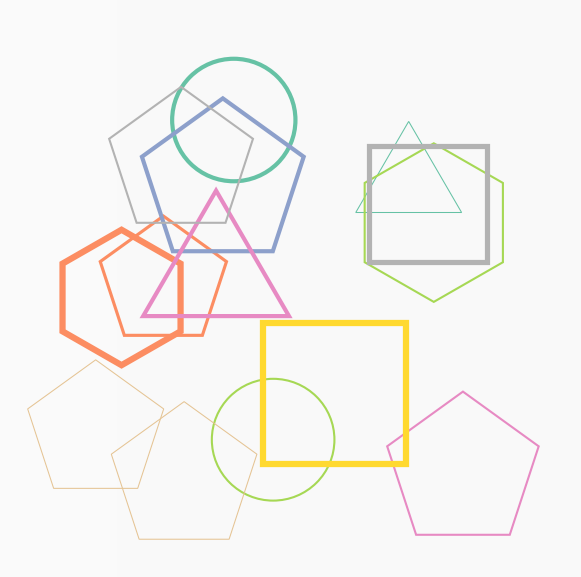[{"shape": "triangle", "thickness": 0.5, "radius": 0.53, "center": [0.703, 0.684]}, {"shape": "circle", "thickness": 2, "radius": 0.53, "center": [0.402, 0.791]}, {"shape": "hexagon", "thickness": 3, "radius": 0.59, "center": [0.209, 0.484]}, {"shape": "pentagon", "thickness": 1.5, "radius": 0.57, "center": [0.281, 0.511]}, {"shape": "pentagon", "thickness": 2, "radius": 0.73, "center": [0.383, 0.682]}, {"shape": "pentagon", "thickness": 1, "radius": 0.69, "center": [0.796, 0.184]}, {"shape": "triangle", "thickness": 2, "radius": 0.72, "center": [0.372, 0.524]}, {"shape": "circle", "thickness": 1, "radius": 0.53, "center": [0.47, 0.238]}, {"shape": "hexagon", "thickness": 1, "radius": 0.69, "center": [0.746, 0.614]}, {"shape": "square", "thickness": 3, "radius": 0.61, "center": [0.576, 0.318]}, {"shape": "pentagon", "thickness": 0.5, "radius": 0.66, "center": [0.317, 0.172]}, {"shape": "pentagon", "thickness": 0.5, "radius": 0.62, "center": [0.165, 0.253]}, {"shape": "square", "thickness": 2.5, "radius": 0.51, "center": [0.737, 0.646]}, {"shape": "pentagon", "thickness": 1, "radius": 0.65, "center": [0.311, 0.719]}]